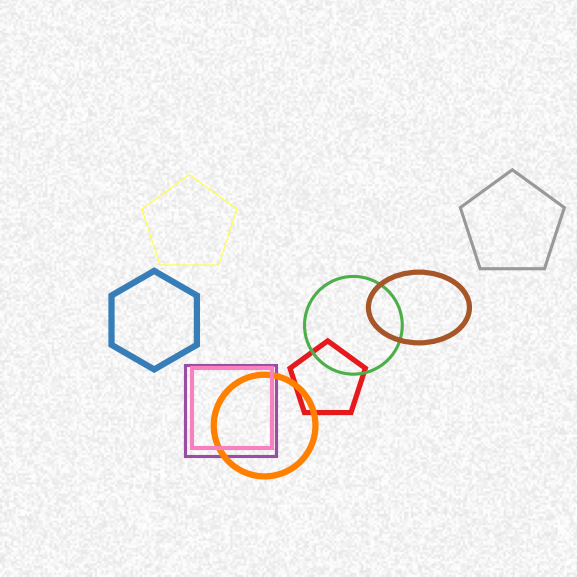[{"shape": "pentagon", "thickness": 2.5, "radius": 0.34, "center": [0.567, 0.34]}, {"shape": "hexagon", "thickness": 3, "radius": 0.43, "center": [0.267, 0.445]}, {"shape": "circle", "thickness": 1.5, "radius": 0.42, "center": [0.612, 0.436]}, {"shape": "square", "thickness": 1.5, "radius": 0.4, "center": [0.399, 0.289]}, {"shape": "circle", "thickness": 3, "radius": 0.44, "center": [0.458, 0.262]}, {"shape": "pentagon", "thickness": 0.5, "radius": 0.43, "center": [0.328, 0.61]}, {"shape": "oval", "thickness": 2.5, "radius": 0.44, "center": [0.725, 0.467]}, {"shape": "square", "thickness": 2, "radius": 0.35, "center": [0.402, 0.292]}, {"shape": "pentagon", "thickness": 1.5, "radius": 0.47, "center": [0.887, 0.61]}]